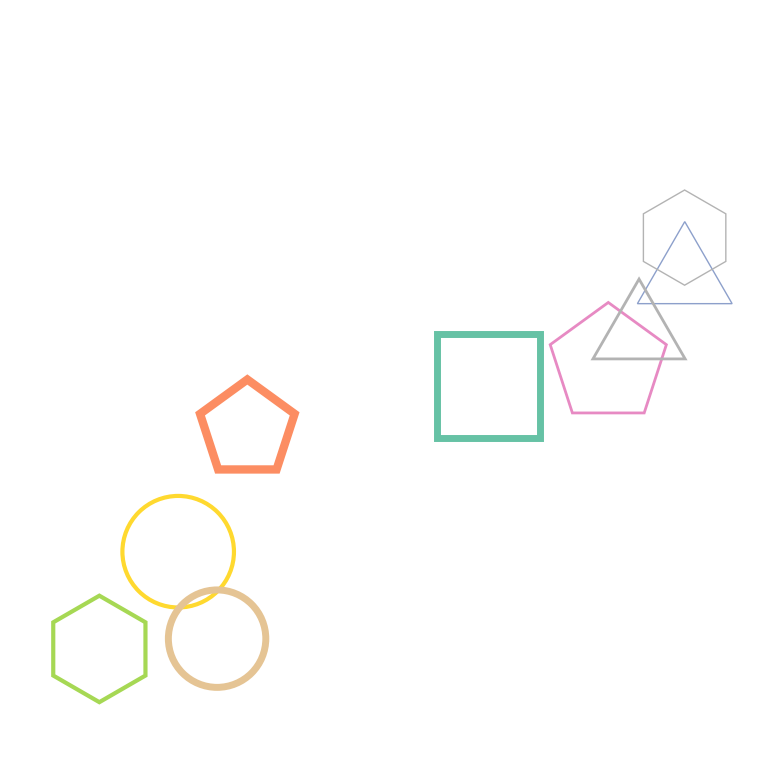[{"shape": "square", "thickness": 2.5, "radius": 0.34, "center": [0.635, 0.499]}, {"shape": "pentagon", "thickness": 3, "radius": 0.32, "center": [0.321, 0.443]}, {"shape": "triangle", "thickness": 0.5, "radius": 0.36, "center": [0.889, 0.641]}, {"shape": "pentagon", "thickness": 1, "radius": 0.4, "center": [0.79, 0.528]}, {"shape": "hexagon", "thickness": 1.5, "radius": 0.35, "center": [0.129, 0.157]}, {"shape": "circle", "thickness": 1.5, "radius": 0.36, "center": [0.231, 0.284]}, {"shape": "circle", "thickness": 2.5, "radius": 0.32, "center": [0.282, 0.171]}, {"shape": "hexagon", "thickness": 0.5, "radius": 0.31, "center": [0.889, 0.691]}, {"shape": "triangle", "thickness": 1, "radius": 0.35, "center": [0.83, 0.568]}]